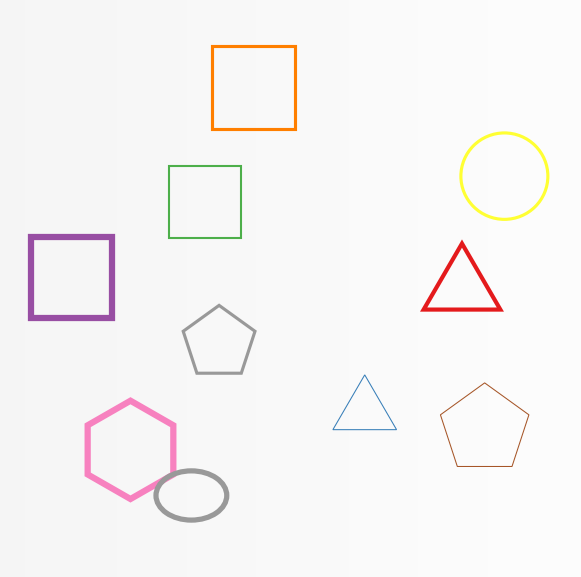[{"shape": "triangle", "thickness": 2, "radius": 0.38, "center": [0.795, 0.501]}, {"shape": "triangle", "thickness": 0.5, "radius": 0.32, "center": [0.627, 0.287]}, {"shape": "square", "thickness": 1, "radius": 0.31, "center": [0.353, 0.649]}, {"shape": "square", "thickness": 3, "radius": 0.35, "center": [0.123, 0.519]}, {"shape": "square", "thickness": 1.5, "radius": 0.36, "center": [0.436, 0.848]}, {"shape": "circle", "thickness": 1.5, "radius": 0.37, "center": [0.868, 0.694]}, {"shape": "pentagon", "thickness": 0.5, "radius": 0.4, "center": [0.834, 0.256]}, {"shape": "hexagon", "thickness": 3, "radius": 0.43, "center": [0.225, 0.22]}, {"shape": "oval", "thickness": 2.5, "radius": 0.3, "center": [0.329, 0.141]}, {"shape": "pentagon", "thickness": 1.5, "radius": 0.32, "center": [0.377, 0.405]}]